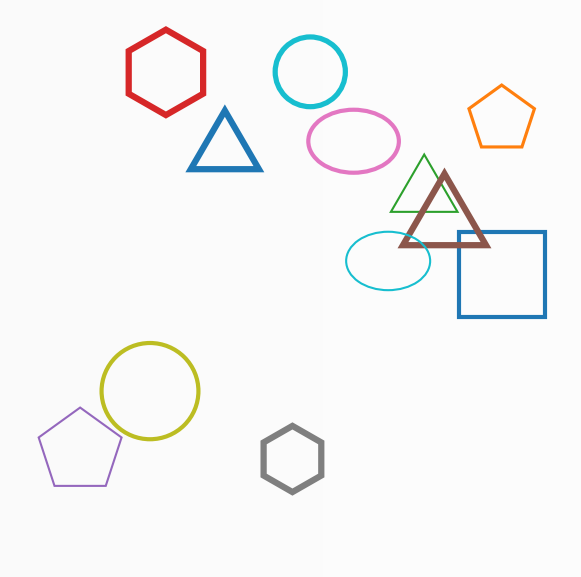[{"shape": "triangle", "thickness": 3, "radius": 0.34, "center": [0.387, 0.74]}, {"shape": "square", "thickness": 2, "radius": 0.37, "center": [0.864, 0.524]}, {"shape": "pentagon", "thickness": 1.5, "radius": 0.3, "center": [0.863, 0.793]}, {"shape": "triangle", "thickness": 1, "radius": 0.33, "center": [0.73, 0.665]}, {"shape": "hexagon", "thickness": 3, "radius": 0.37, "center": [0.285, 0.874]}, {"shape": "pentagon", "thickness": 1, "radius": 0.37, "center": [0.138, 0.218]}, {"shape": "triangle", "thickness": 3, "radius": 0.41, "center": [0.765, 0.616]}, {"shape": "oval", "thickness": 2, "radius": 0.39, "center": [0.608, 0.755]}, {"shape": "hexagon", "thickness": 3, "radius": 0.29, "center": [0.503, 0.204]}, {"shape": "circle", "thickness": 2, "radius": 0.42, "center": [0.258, 0.322]}, {"shape": "oval", "thickness": 1, "radius": 0.36, "center": [0.668, 0.547]}, {"shape": "circle", "thickness": 2.5, "radius": 0.3, "center": [0.534, 0.875]}]